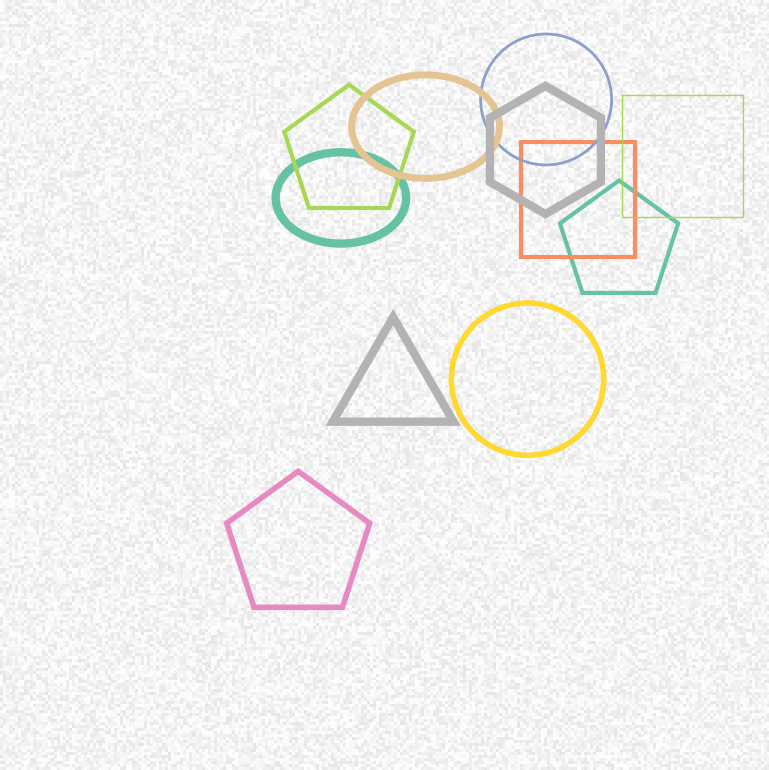[{"shape": "oval", "thickness": 3, "radius": 0.42, "center": [0.443, 0.743]}, {"shape": "pentagon", "thickness": 1.5, "radius": 0.4, "center": [0.804, 0.685]}, {"shape": "square", "thickness": 1.5, "radius": 0.37, "center": [0.75, 0.741]}, {"shape": "circle", "thickness": 1, "radius": 0.43, "center": [0.709, 0.871]}, {"shape": "pentagon", "thickness": 2, "radius": 0.49, "center": [0.387, 0.29]}, {"shape": "pentagon", "thickness": 1.5, "radius": 0.44, "center": [0.453, 0.801]}, {"shape": "square", "thickness": 0.5, "radius": 0.39, "center": [0.886, 0.798]}, {"shape": "circle", "thickness": 2, "radius": 0.49, "center": [0.685, 0.508]}, {"shape": "oval", "thickness": 2.5, "radius": 0.48, "center": [0.553, 0.836]}, {"shape": "triangle", "thickness": 3, "radius": 0.45, "center": [0.511, 0.498]}, {"shape": "hexagon", "thickness": 3, "radius": 0.42, "center": [0.708, 0.805]}]